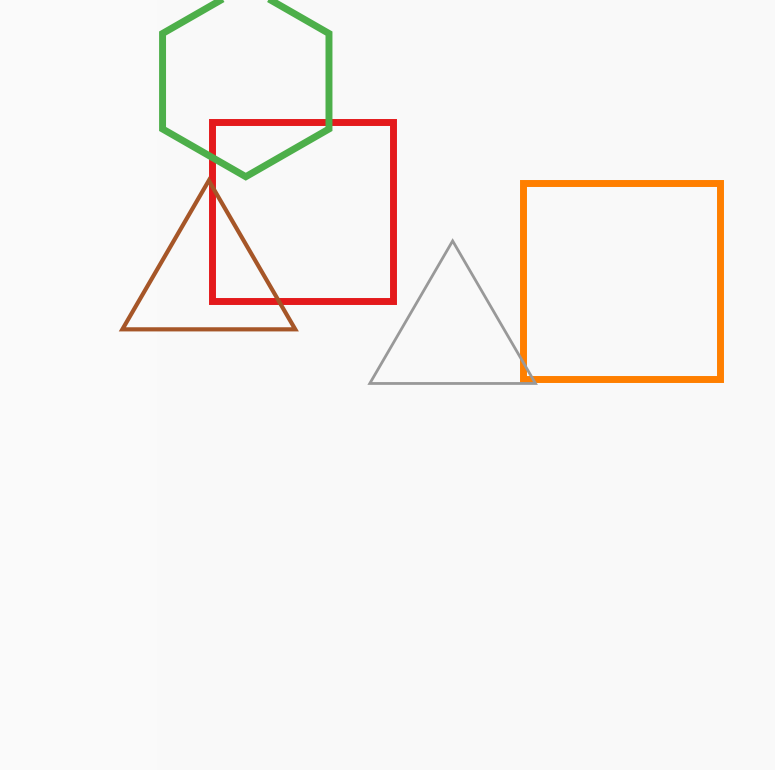[{"shape": "square", "thickness": 2.5, "radius": 0.58, "center": [0.39, 0.726]}, {"shape": "hexagon", "thickness": 2.5, "radius": 0.62, "center": [0.317, 0.895]}, {"shape": "square", "thickness": 2.5, "radius": 0.63, "center": [0.802, 0.635]}, {"shape": "triangle", "thickness": 1.5, "radius": 0.64, "center": [0.269, 0.637]}, {"shape": "triangle", "thickness": 1, "radius": 0.62, "center": [0.584, 0.564]}]